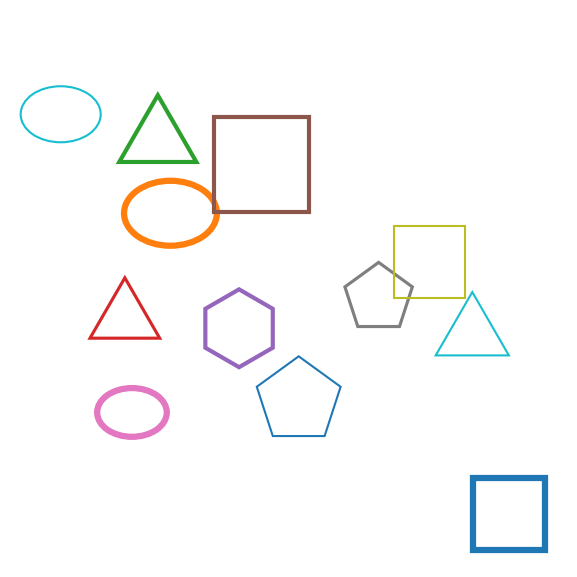[{"shape": "square", "thickness": 3, "radius": 0.31, "center": [0.882, 0.109]}, {"shape": "pentagon", "thickness": 1, "radius": 0.38, "center": [0.517, 0.306]}, {"shape": "oval", "thickness": 3, "radius": 0.4, "center": [0.295, 0.63]}, {"shape": "triangle", "thickness": 2, "radius": 0.39, "center": [0.273, 0.757]}, {"shape": "triangle", "thickness": 1.5, "radius": 0.35, "center": [0.216, 0.448]}, {"shape": "hexagon", "thickness": 2, "radius": 0.34, "center": [0.414, 0.431]}, {"shape": "square", "thickness": 2, "radius": 0.41, "center": [0.453, 0.714]}, {"shape": "oval", "thickness": 3, "radius": 0.3, "center": [0.229, 0.285]}, {"shape": "pentagon", "thickness": 1.5, "radius": 0.31, "center": [0.656, 0.483]}, {"shape": "square", "thickness": 1, "radius": 0.31, "center": [0.744, 0.546]}, {"shape": "triangle", "thickness": 1, "radius": 0.37, "center": [0.818, 0.42]}, {"shape": "oval", "thickness": 1, "radius": 0.35, "center": [0.105, 0.801]}]